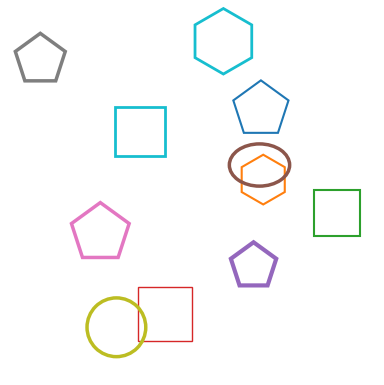[{"shape": "pentagon", "thickness": 1.5, "radius": 0.38, "center": [0.678, 0.716]}, {"shape": "hexagon", "thickness": 1.5, "radius": 0.32, "center": [0.684, 0.534]}, {"shape": "square", "thickness": 1.5, "radius": 0.3, "center": [0.875, 0.447]}, {"shape": "square", "thickness": 1, "radius": 0.35, "center": [0.428, 0.183]}, {"shape": "pentagon", "thickness": 3, "radius": 0.31, "center": [0.659, 0.309]}, {"shape": "oval", "thickness": 2.5, "radius": 0.39, "center": [0.674, 0.571]}, {"shape": "pentagon", "thickness": 2.5, "radius": 0.39, "center": [0.261, 0.395]}, {"shape": "pentagon", "thickness": 2.5, "radius": 0.34, "center": [0.105, 0.845]}, {"shape": "circle", "thickness": 2.5, "radius": 0.38, "center": [0.302, 0.15]}, {"shape": "square", "thickness": 2, "radius": 0.32, "center": [0.364, 0.658]}, {"shape": "hexagon", "thickness": 2, "radius": 0.43, "center": [0.58, 0.893]}]